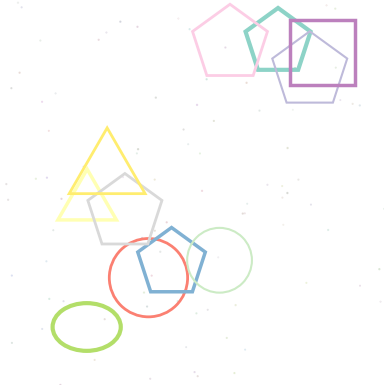[{"shape": "pentagon", "thickness": 3, "radius": 0.44, "center": [0.722, 0.89]}, {"shape": "triangle", "thickness": 2.5, "radius": 0.44, "center": [0.226, 0.473]}, {"shape": "pentagon", "thickness": 1.5, "radius": 0.51, "center": [0.805, 0.816]}, {"shape": "circle", "thickness": 2, "radius": 0.51, "center": [0.386, 0.279]}, {"shape": "pentagon", "thickness": 2.5, "radius": 0.46, "center": [0.446, 0.317]}, {"shape": "oval", "thickness": 3, "radius": 0.44, "center": [0.225, 0.151]}, {"shape": "pentagon", "thickness": 2, "radius": 0.51, "center": [0.597, 0.887]}, {"shape": "pentagon", "thickness": 2, "radius": 0.51, "center": [0.324, 0.448]}, {"shape": "square", "thickness": 2.5, "radius": 0.42, "center": [0.837, 0.863]}, {"shape": "circle", "thickness": 1.5, "radius": 0.42, "center": [0.57, 0.324]}, {"shape": "triangle", "thickness": 2, "radius": 0.57, "center": [0.278, 0.554]}]